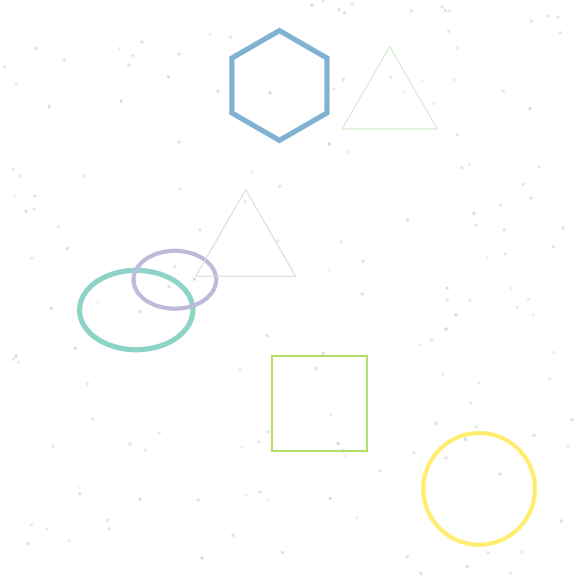[{"shape": "oval", "thickness": 2.5, "radius": 0.49, "center": [0.236, 0.462]}, {"shape": "oval", "thickness": 2, "radius": 0.36, "center": [0.303, 0.515]}, {"shape": "hexagon", "thickness": 2.5, "radius": 0.48, "center": [0.484, 0.851]}, {"shape": "square", "thickness": 1, "radius": 0.41, "center": [0.553, 0.3]}, {"shape": "triangle", "thickness": 0.5, "radius": 0.5, "center": [0.425, 0.571]}, {"shape": "triangle", "thickness": 0.5, "radius": 0.48, "center": [0.675, 0.823]}, {"shape": "circle", "thickness": 2, "radius": 0.48, "center": [0.83, 0.153]}]